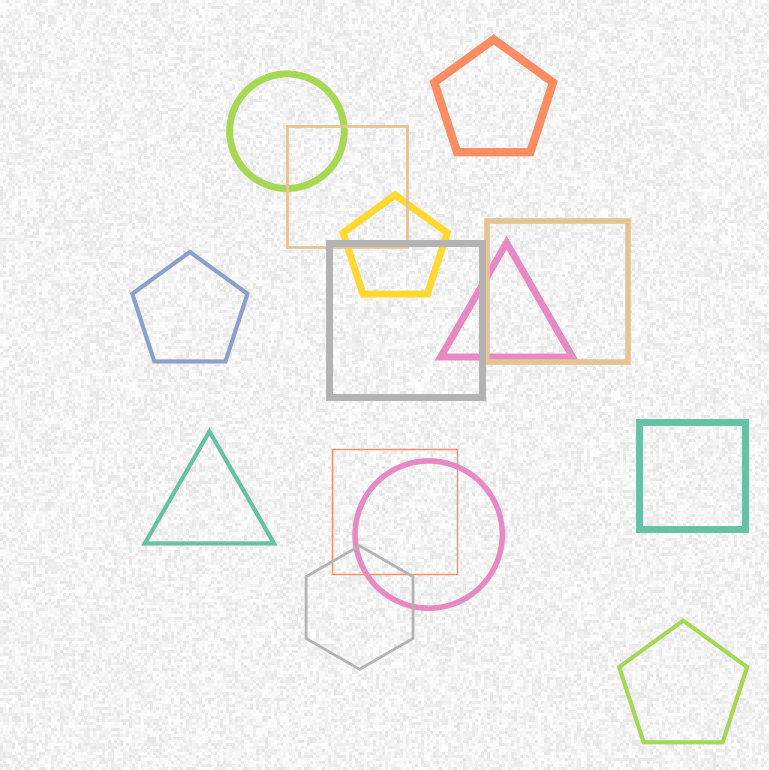[{"shape": "square", "thickness": 2.5, "radius": 0.35, "center": [0.898, 0.382]}, {"shape": "triangle", "thickness": 1.5, "radius": 0.48, "center": [0.272, 0.343]}, {"shape": "pentagon", "thickness": 3, "radius": 0.4, "center": [0.641, 0.868]}, {"shape": "square", "thickness": 0.5, "radius": 0.41, "center": [0.512, 0.336]}, {"shape": "pentagon", "thickness": 1.5, "radius": 0.39, "center": [0.247, 0.594]}, {"shape": "triangle", "thickness": 2.5, "radius": 0.49, "center": [0.658, 0.586]}, {"shape": "circle", "thickness": 2, "radius": 0.48, "center": [0.557, 0.306]}, {"shape": "pentagon", "thickness": 1.5, "radius": 0.44, "center": [0.887, 0.107]}, {"shape": "circle", "thickness": 2.5, "radius": 0.37, "center": [0.373, 0.83]}, {"shape": "pentagon", "thickness": 2.5, "radius": 0.36, "center": [0.513, 0.676]}, {"shape": "square", "thickness": 1, "radius": 0.39, "center": [0.451, 0.758]}, {"shape": "square", "thickness": 2, "radius": 0.46, "center": [0.724, 0.622]}, {"shape": "square", "thickness": 2.5, "radius": 0.5, "center": [0.526, 0.584]}, {"shape": "hexagon", "thickness": 1, "radius": 0.4, "center": [0.467, 0.211]}]